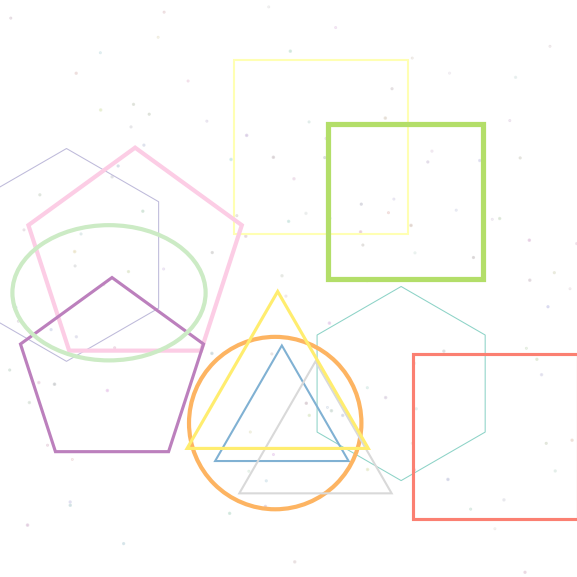[{"shape": "hexagon", "thickness": 0.5, "radius": 0.84, "center": [0.695, 0.335]}, {"shape": "square", "thickness": 1, "radius": 0.75, "center": [0.556, 0.745]}, {"shape": "hexagon", "thickness": 0.5, "radius": 0.92, "center": [0.115, 0.558]}, {"shape": "square", "thickness": 1.5, "radius": 0.71, "center": [0.858, 0.243]}, {"shape": "triangle", "thickness": 1, "radius": 0.67, "center": [0.488, 0.268]}, {"shape": "circle", "thickness": 2, "radius": 0.75, "center": [0.477, 0.267]}, {"shape": "square", "thickness": 2.5, "radius": 0.67, "center": [0.702, 0.651]}, {"shape": "pentagon", "thickness": 2, "radius": 0.97, "center": [0.234, 0.549]}, {"shape": "triangle", "thickness": 1, "radius": 0.76, "center": [0.546, 0.221]}, {"shape": "pentagon", "thickness": 1.5, "radius": 0.83, "center": [0.194, 0.352]}, {"shape": "oval", "thickness": 2, "radius": 0.84, "center": [0.189, 0.492]}, {"shape": "triangle", "thickness": 1.5, "radius": 0.91, "center": [0.481, 0.313]}]